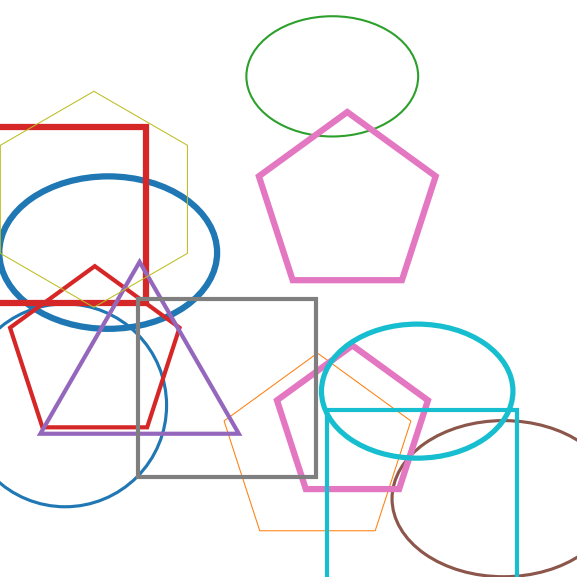[{"shape": "circle", "thickness": 1.5, "radius": 0.88, "center": [0.113, 0.297]}, {"shape": "oval", "thickness": 3, "radius": 0.94, "center": [0.187, 0.562]}, {"shape": "pentagon", "thickness": 0.5, "radius": 0.85, "center": [0.55, 0.218]}, {"shape": "oval", "thickness": 1, "radius": 0.74, "center": [0.575, 0.867]}, {"shape": "square", "thickness": 3, "radius": 0.76, "center": [0.101, 0.627]}, {"shape": "pentagon", "thickness": 2, "radius": 0.77, "center": [0.164, 0.384]}, {"shape": "triangle", "thickness": 2, "radius": 0.99, "center": [0.242, 0.347]}, {"shape": "oval", "thickness": 1.5, "radius": 0.97, "center": [0.872, 0.136]}, {"shape": "pentagon", "thickness": 3, "radius": 0.8, "center": [0.601, 0.644]}, {"shape": "pentagon", "thickness": 3, "radius": 0.69, "center": [0.61, 0.263]}, {"shape": "square", "thickness": 2, "radius": 0.77, "center": [0.394, 0.327]}, {"shape": "hexagon", "thickness": 0.5, "radius": 0.94, "center": [0.163, 0.654]}, {"shape": "square", "thickness": 2, "radius": 0.83, "center": [0.731, 0.123]}, {"shape": "oval", "thickness": 2.5, "radius": 0.83, "center": [0.722, 0.322]}]